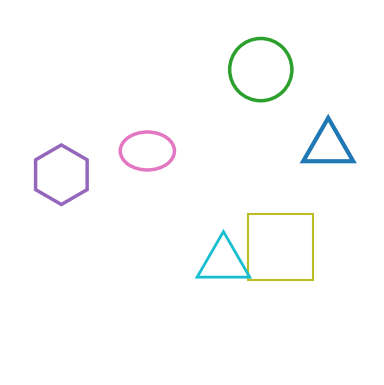[{"shape": "triangle", "thickness": 3, "radius": 0.38, "center": [0.852, 0.619]}, {"shape": "circle", "thickness": 2.5, "radius": 0.4, "center": [0.677, 0.819]}, {"shape": "hexagon", "thickness": 2.5, "radius": 0.39, "center": [0.159, 0.546]}, {"shape": "oval", "thickness": 2.5, "radius": 0.35, "center": [0.383, 0.608]}, {"shape": "square", "thickness": 1.5, "radius": 0.42, "center": [0.729, 0.358]}, {"shape": "triangle", "thickness": 2, "radius": 0.39, "center": [0.58, 0.32]}]